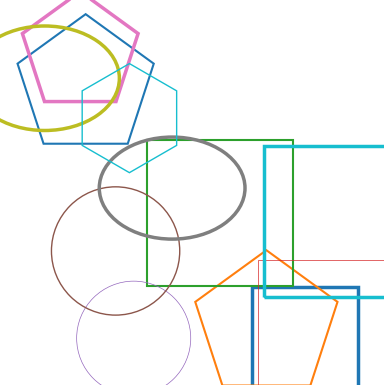[{"shape": "pentagon", "thickness": 1.5, "radius": 0.93, "center": [0.222, 0.777]}, {"shape": "square", "thickness": 2.5, "radius": 0.69, "center": [0.793, 0.119]}, {"shape": "pentagon", "thickness": 1.5, "radius": 0.97, "center": [0.692, 0.156]}, {"shape": "square", "thickness": 1.5, "radius": 0.95, "center": [0.572, 0.447]}, {"shape": "square", "thickness": 0.5, "radius": 0.99, "center": [0.868, 0.127]}, {"shape": "circle", "thickness": 0.5, "radius": 0.74, "center": [0.347, 0.122]}, {"shape": "circle", "thickness": 1, "radius": 0.83, "center": [0.3, 0.348]}, {"shape": "pentagon", "thickness": 2.5, "radius": 0.79, "center": [0.208, 0.864]}, {"shape": "oval", "thickness": 2.5, "radius": 0.95, "center": [0.447, 0.511]}, {"shape": "oval", "thickness": 2.5, "radius": 0.97, "center": [0.116, 0.797]}, {"shape": "hexagon", "thickness": 1, "radius": 0.71, "center": [0.336, 0.693]}, {"shape": "square", "thickness": 2.5, "radius": 0.99, "center": [0.884, 0.425]}]